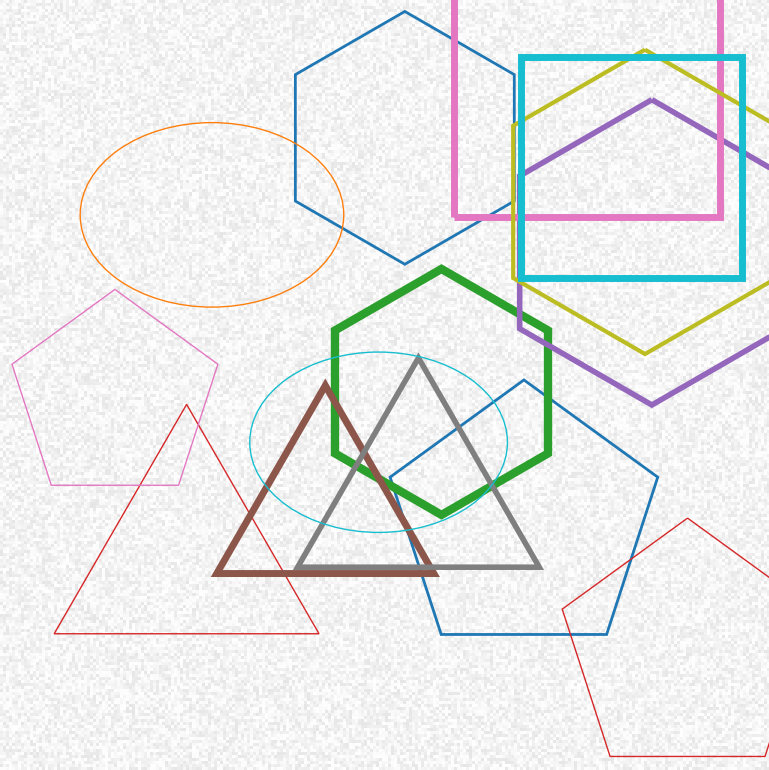[{"shape": "pentagon", "thickness": 1, "radius": 0.91, "center": [0.68, 0.324]}, {"shape": "hexagon", "thickness": 1, "radius": 0.82, "center": [0.526, 0.821]}, {"shape": "oval", "thickness": 0.5, "radius": 0.86, "center": [0.275, 0.721]}, {"shape": "hexagon", "thickness": 3, "radius": 0.8, "center": [0.573, 0.491]}, {"shape": "triangle", "thickness": 0.5, "radius": 0.99, "center": [0.242, 0.276]}, {"shape": "pentagon", "thickness": 0.5, "radius": 0.86, "center": [0.893, 0.156]}, {"shape": "hexagon", "thickness": 2, "radius": 0.99, "center": [0.847, 0.672]}, {"shape": "triangle", "thickness": 2.5, "radius": 0.81, "center": [0.423, 0.337]}, {"shape": "square", "thickness": 2.5, "radius": 0.86, "center": [0.763, 0.891]}, {"shape": "pentagon", "thickness": 0.5, "radius": 0.7, "center": [0.149, 0.484]}, {"shape": "triangle", "thickness": 2, "radius": 0.91, "center": [0.543, 0.354]}, {"shape": "hexagon", "thickness": 1.5, "radius": 0.99, "center": [0.838, 0.738]}, {"shape": "oval", "thickness": 0.5, "radius": 0.84, "center": [0.492, 0.426]}, {"shape": "square", "thickness": 2.5, "radius": 0.72, "center": [0.82, 0.782]}]